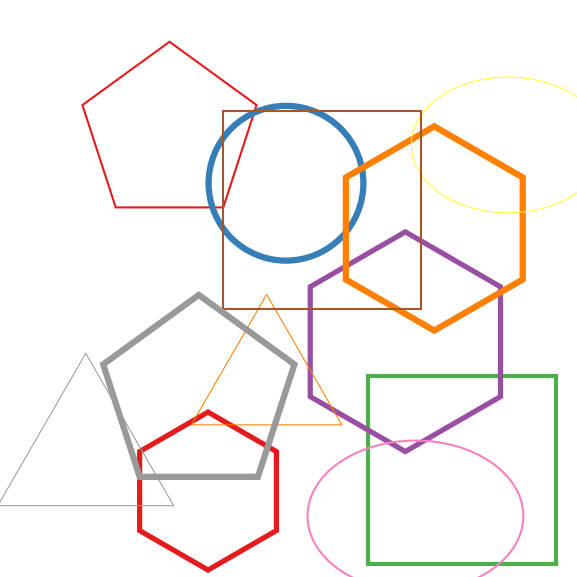[{"shape": "pentagon", "thickness": 1, "radius": 0.79, "center": [0.294, 0.768]}, {"shape": "hexagon", "thickness": 2.5, "radius": 0.68, "center": [0.36, 0.149]}, {"shape": "circle", "thickness": 3, "radius": 0.67, "center": [0.495, 0.682]}, {"shape": "square", "thickness": 2, "radius": 0.81, "center": [0.8, 0.186]}, {"shape": "hexagon", "thickness": 2.5, "radius": 0.95, "center": [0.702, 0.407]}, {"shape": "triangle", "thickness": 0.5, "radius": 0.75, "center": [0.462, 0.339]}, {"shape": "hexagon", "thickness": 3, "radius": 0.88, "center": [0.752, 0.604]}, {"shape": "oval", "thickness": 0.5, "radius": 0.84, "center": [0.88, 0.748]}, {"shape": "square", "thickness": 1, "radius": 0.86, "center": [0.557, 0.636]}, {"shape": "oval", "thickness": 1, "radius": 0.93, "center": [0.719, 0.105]}, {"shape": "triangle", "thickness": 0.5, "radius": 0.88, "center": [0.148, 0.211]}, {"shape": "pentagon", "thickness": 3, "radius": 0.87, "center": [0.344, 0.314]}]